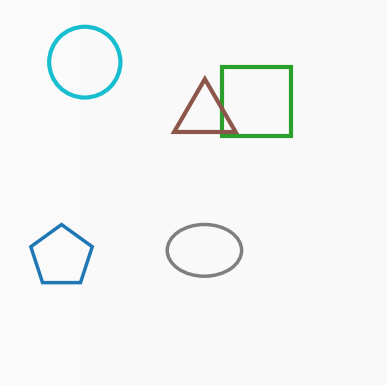[{"shape": "pentagon", "thickness": 2.5, "radius": 0.42, "center": [0.159, 0.333]}, {"shape": "square", "thickness": 3, "radius": 0.45, "center": [0.662, 0.736]}, {"shape": "triangle", "thickness": 3, "radius": 0.46, "center": [0.529, 0.703]}, {"shape": "oval", "thickness": 2.5, "radius": 0.48, "center": [0.528, 0.35]}, {"shape": "circle", "thickness": 3, "radius": 0.46, "center": [0.219, 0.839]}]